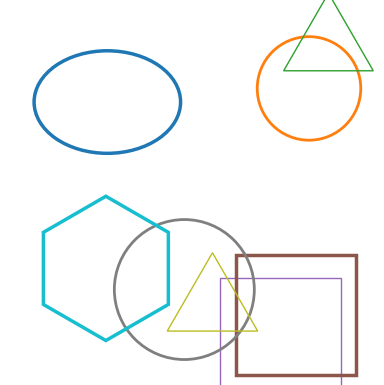[{"shape": "oval", "thickness": 2.5, "radius": 0.95, "center": [0.279, 0.735]}, {"shape": "circle", "thickness": 2, "radius": 0.67, "center": [0.803, 0.77]}, {"shape": "triangle", "thickness": 1, "radius": 0.67, "center": [0.853, 0.883]}, {"shape": "square", "thickness": 1, "radius": 0.78, "center": [0.729, 0.12]}, {"shape": "square", "thickness": 2.5, "radius": 0.78, "center": [0.769, 0.182]}, {"shape": "circle", "thickness": 2, "radius": 0.91, "center": [0.479, 0.248]}, {"shape": "triangle", "thickness": 1, "radius": 0.68, "center": [0.552, 0.208]}, {"shape": "hexagon", "thickness": 2.5, "radius": 0.94, "center": [0.275, 0.303]}]